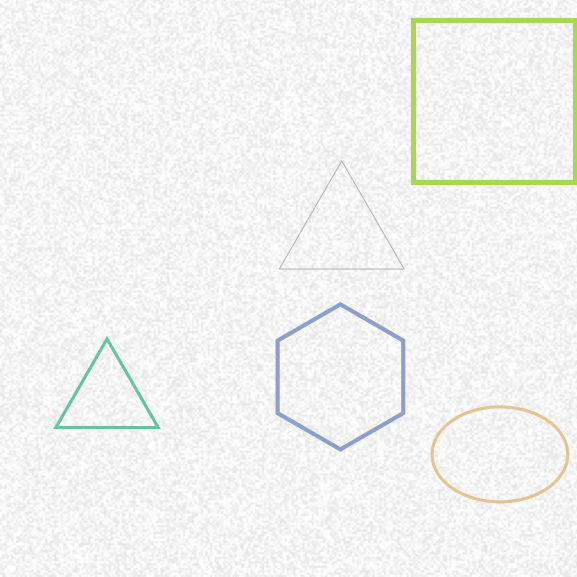[{"shape": "triangle", "thickness": 1.5, "radius": 0.51, "center": [0.185, 0.31]}, {"shape": "hexagon", "thickness": 2, "radius": 0.63, "center": [0.59, 0.347]}, {"shape": "square", "thickness": 2.5, "radius": 0.7, "center": [0.856, 0.824]}, {"shape": "oval", "thickness": 1.5, "radius": 0.59, "center": [0.866, 0.212]}, {"shape": "triangle", "thickness": 0.5, "radius": 0.62, "center": [0.592, 0.596]}]